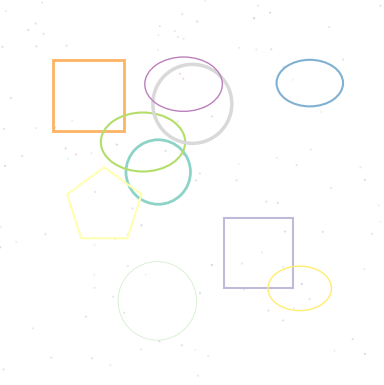[{"shape": "circle", "thickness": 2, "radius": 0.42, "center": [0.411, 0.553]}, {"shape": "pentagon", "thickness": 1.5, "radius": 0.51, "center": [0.271, 0.464]}, {"shape": "square", "thickness": 1.5, "radius": 0.45, "center": [0.671, 0.343]}, {"shape": "oval", "thickness": 1.5, "radius": 0.43, "center": [0.805, 0.784]}, {"shape": "square", "thickness": 2, "radius": 0.46, "center": [0.229, 0.752]}, {"shape": "oval", "thickness": 1.5, "radius": 0.55, "center": [0.371, 0.631]}, {"shape": "circle", "thickness": 2.5, "radius": 0.51, "center": [0.5, 0.73]}, {"shape": "oval", "thickness": 1, "radius": 0.5, "center": [0.477, 0.781]}, {"shape": "circle", "thickness": 0.5, "radius": 0.51, "center": [0.409, 0.218]}, {"shape": "oval", "thickness": 1, "radius": 0.41, "center": [0.778, 0.251]}]